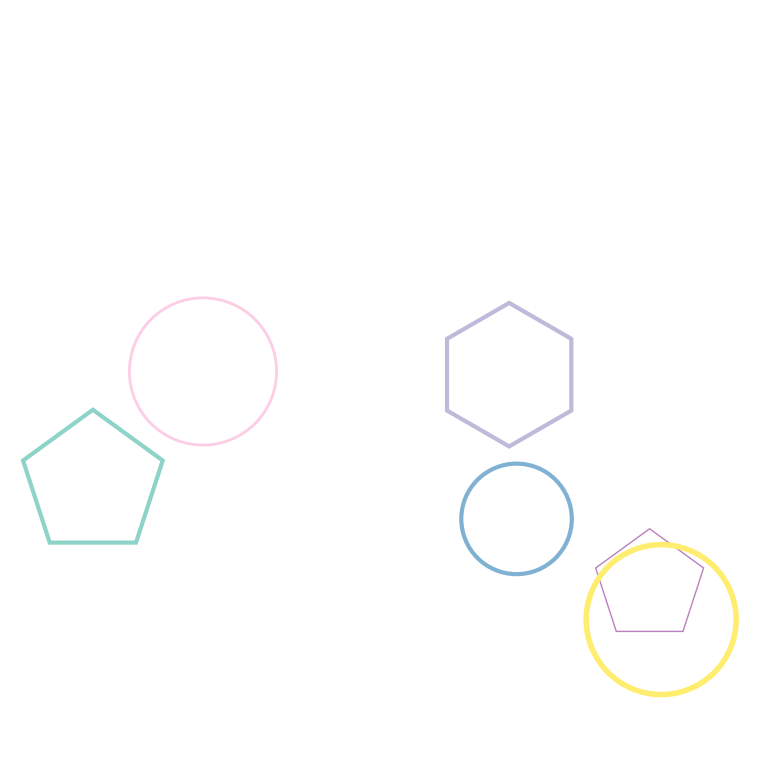[{"shape": "pentagon", "thickness": 1.5, "radius": 0.48, "center": [0.121, 0.372]}, {"shape": "hexagon", "thickness": 1.5, "radius": 0.47, "center": [0.661, 0.513]}, {"shape": "circle", "thickness": 1.5, "radius": 0.36, "center": [0.671, 0.326]}, {"shape": "circle", "thickness": 1, "radius": 0.48, "center": [0.264, 0.518]}, {"shape": "pentagon", "thickness": 0.5, "radius": 0.37, "center": [0.844, 0.24]}, {"shape": "circle", "thickness": 2, "radius": 0.49, "center": [0.859, 0.195]}]